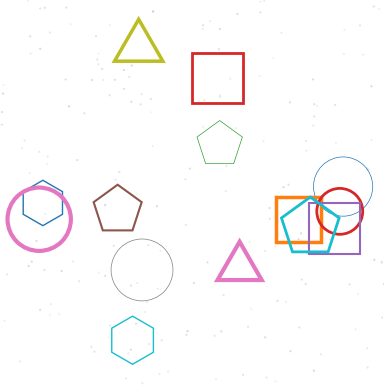[{"shape": "circle", "thickness": 0.5, "radius": 0.38, "center": [0.891, 0.515]}, {"shape": "hexagon", "thickness": 1, "radius": 0.29, "center": [0.111, 0.473]}, {"shape": "square", "thickness": 2.5, "radius": 0.3, "center": [0.775, 0.43]}, {"shape": "pentagon", "thickness": 0.5, "radius": 0.31, "center": [0.571, 0.625]}, {"shape": "circle", "thickness": 2, "radius": 0.3, "center": [0.883, 0.451]}, {"shape": "square", "thickness": 2, "radius": 0.33, "center": [0.565, 0.798]}, {"shape": "square", "thickness": 1.5, "radius": 0.33, "center": [0.869, 0.407]}, {"shape": "pentagon", "thickness": 1.5, "radius": 0.33, "center": [0.306, 0.455]}, {"shape": "circle", "thickness": 3, "radius": 0.41, "center": [0.102, 0.431]}, {"shape": "triangle", "thickness": 3, "radius": 0.33, "center": [0.622, 0.306]}, {"shape": "circle", "thickness": 0.5, "radius": 0.4, "center": [0.369, 0.299]}, {"shape": "triangle", "thickness": 2.5, "radius": 0.36, "center": [0.36, 0.877]}, {"shape": "hexagon", "thickness": 1, "radius": 0.31, "center": [0.344, 0.116]}, {"shape": "pentagon", "thickness": 2, "radius": 0.39, "center": [0.806, 0.41]}]